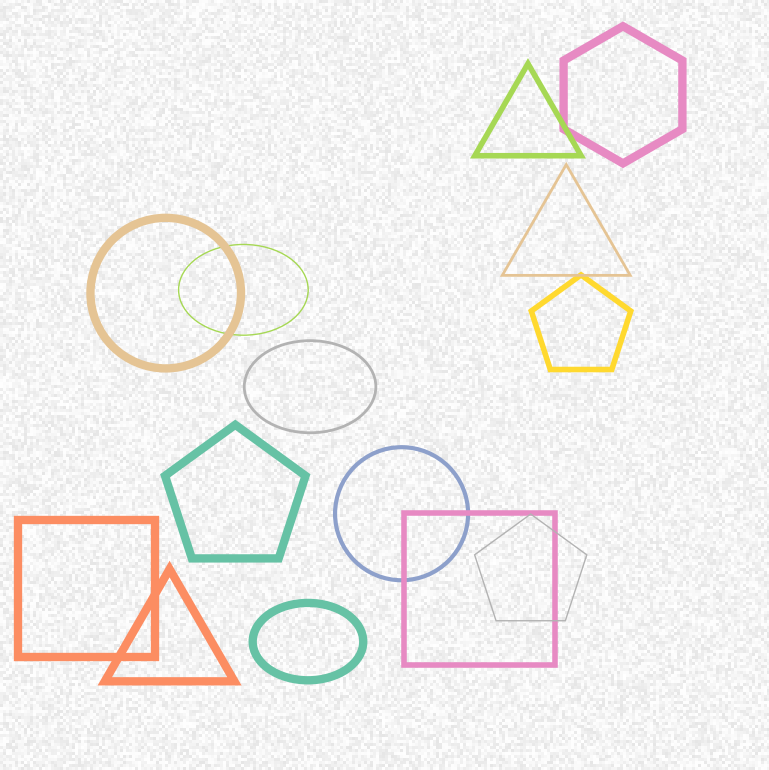[{"shape": "pentagon", "thickness": 3, "radius": 0.48, "center": [0.306, 0.352]}, {"shape": "oval", "thickness": 3, "radius": 0.36, "center": [0.4, 0.167]}, {"shape": "triangle", "thickness": 3, "radius": 0.49, "center": [0.22, 0.164]}, {"shape": "square", "thickness": 3, "radius": 0.45, "center": [0.112, 0.236]}, {"shape": "circle", "thickness": 1.5, "radius": 0.43, "center": [0.522, 0.333]}, {"shape": "square", "thickness": 2, "radius": 0.49, "center": [0.623, 0.235]}, {"shape": "hexagon", "thickness": 3, "radius": 0.45, "center": [0.809, 0.877]}, {"shape": "oval", "thickness": 0.5, "radius": 0.42, "center": [0.316, 0.624]}, {"shape": "triangle", "thickness": 2, "radius": 0.4, "center": [0.686, 0.838]}, {"shape": "pentagon", "thickness": 2, "radius": 0.34, "center": [0.755, 0.575]}, {"shape": "circle", "thickness": 3, "radius": 0.49, "center": [0.215, 0.619]}, {"shape": "triangle", "thickness": 1, "radius": 0.48, "center": [0.735, 0.69]}, {"shape": "oval", "thickness": 1, "radius": 0.43, "center": [0.403, 0.498]}, {"shape": "pentagon", "thickness": 0.5, "radius": 0.38, "center": [0.689, 0.256]}]